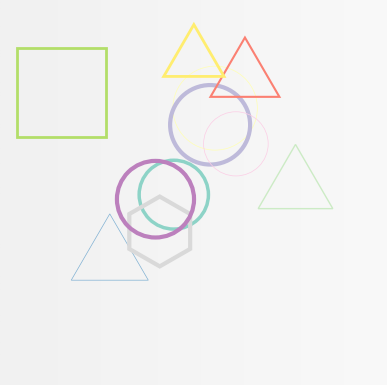[{"shape": "circle", "thickness": 2.5, "radius": 0.45, "center": [0.449, 0.494]}, {"shape": "circle", "thickness": 0.5, "radius": 0.55, "center": [0.555, 0.719]}, {"shape": "circle", "thickness": 3, "radius": 0.52, "center": [0.542, 0.676]}, {"shape": "triangle", "thickness": 1.5, "radius": 0.51, "center": [0.632, 0.8]}, {"shape": "triangle", "thickness": 0.5, "radius": 0.57, "center": [0.283, 0.33]}, {"shape": "square", "thickness": 2, "radius": 0.58, "center": [0.159, 0.761]}, {"shape": "circle", "thickness": 0.5, "radius": 0.42, "center": [0.609, 0.626]}, {"shape": "hexagon", "thickness": 3, "radius": 0.45, "center": [0.412, 0.399]}, {"shape": "circle", "thickness": 3, "radius": 0.5, "center": [0.401, 0.483]}, {"shape": "triangle", "thickness": 1, "radius": 0.56, "center": [0.763, 0.514]}, {"shape": "triangle", "thickness": 2, "radius": 0.45, "center": [0.5, 0.846]}]